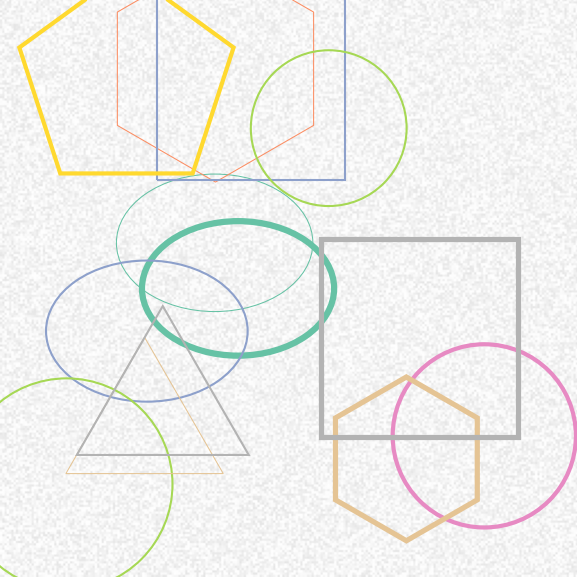[{"shape": "oval", "thickness": 3, "radius": 0.83, "center": [0.412, 0.5]}, {"shape": "oval", "thickness": 0.5, "radius": 0.85, "center": [0.372, 0.579]}, {"shape": "hexagon", "thickness": 0.5, "radius": 0.98, "center": [0.373, 0.88]}, {"shape": "square", "thickness": 1, "radius": 0.81, "center": [0.435, 0.849]}, {"shape": "oval", "thickness": 1, "radius": 0.87, "center": [0.254, 0.426]}, {"shape": "circle", "thickness": 2, "radius": 0.79, "center": [0.839, 0.244]}, {"shape": "circle", "thickness": 1, "radius": 0.67, "center": [0.569, 0.777]}, {"shape": "circle", "thickness": 1, "radius": 0.92, "center": [0.115, 0.161]}, {"shape": "pentagon", "thickness": 2, "radius": 0.98, "center": [0.219, 0.857]}, {"shape": "triangle", "thickness": 0.5, "radius": 0.79, "center": [0.25, 0.258]}, {"shape": "hexagon", "thickness": 2.5, "radius": 0.71, "center": [0.704, 0.205]}, {"shape": "square", "thickness": 2.5, "radius": 0.86, "center": [0.727, 0.414]}, {"shape": "triangle", "thickness": 1, "radius": 0.86, "center": [0.282, 0.297]}]